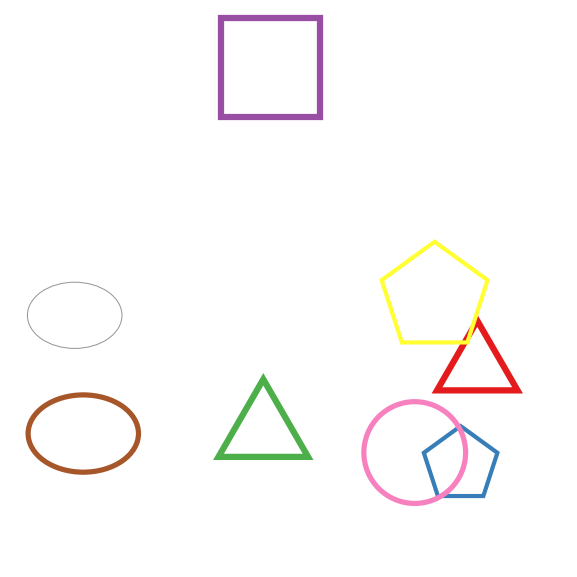[{"shape": "triangle", "thickness": 3, "radius": 0.4, "center": [0.826, 0.363]}, {"shape": "pentagon", "thickness": 2, "radius": 0.33, "center": [0.798, 0.194]}, {"shape": "triangle", "thickness": 3, "radius": 0.45, "center": [0.456, 0.253]}, {"shape": "square", "thickness": 3, "radius": 0.43, "center": [0.468, 0.883]}, {"shape": "pentagon", "thickness": 2, "radius": 0.48, "center": [0.753, 0.484]}, {"shape": "oval", "thickness": 2.5, "radius": 0.48, "center": [0.144, 0.248]}, {"shape": "circle", "thickness": 2.5, "radius": 0.44, "center": [0.718, 0.215]}, {"shape": "oval", "thickness": 0.5, "radius": 0.41, "center": [0.129, 0.453]}]